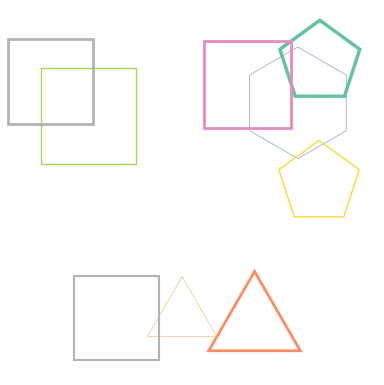[{"shape": "pentagon", "thickness": 2.5, "radius": 0.55, "center": [0.831, 0.838]}, {"shape": "triangle", "thickness": 2, "radius": 0.69, "center": [0.661, 0.158]}, {"shape": "hexagon", "thickness": 0.5, "radius": 0.72, "center": [0.774, 0.733]}, {"shape": "square", "thickness": 2, "radius": 0.57, "center": [0.643, 0.781]}, {"shape": "square", "thickness": 1, "radius": 0.62, "center": [0.23, 0.699]}, {"shape": "pentagon", "thickness": 1, "radius": 0.55, "center": [0.829, 0.525]}, {"shape": "triangle", "thickness": 0.5, "radius": 0.52, "center": [0.473, 0.178]}, {"shape": "square", "thickness": 1.5, "radius": 0.55, "center": [0.303, 0.174]}, {"shape": "square", "thickness": 2, "radius": 0.55, "center": [0.13, 0.789]}]